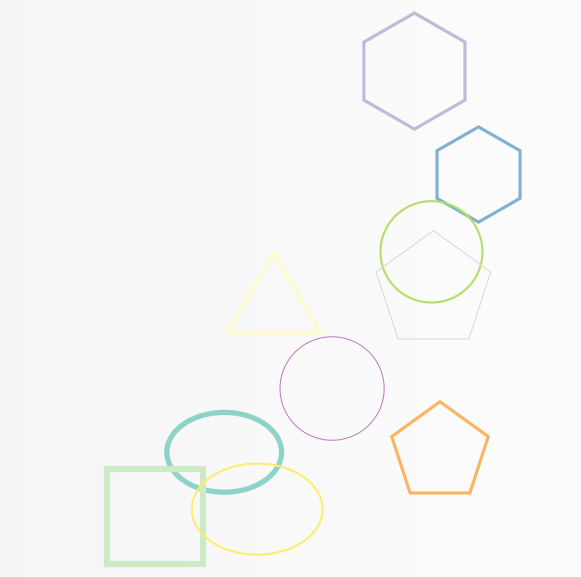[{"shape": "oval", "thickness": 2.5, "radius": 0.49, "center": [0.386, 0.216]}, {"shape": "triangle", "thickness": 1, "radius": 0.46, "center": [0.472, 0.469]}, {"shape": "hexagon", "thickness": 1.5, "radius": 0.5, "center": [0.713, 0.876]}, {"shape": "hexagon", "thickness": 1.5, "radius": 0.41, "center": [0.823, 0.697]}, {"shape": "pentagon", "thickness": 1.5, "radius": 0.44, "center": [0.757, 0.216]}, {"shape": "circle", "thickness": 1, "radius": 0.44, "center": [0.742, 0.563]}, {"shape": "pentagon", "thickness": 0.5, "radius": 0.52, "center": [0.746, 0.496]}, {"shape": "circle", "thickness": 0.5, "radius": 0.45, "center": [0.571, 0.326]}, {"shape": "square", "thickness": 3, "radius": 0.41, "center": [0.267, 0.105]}, {"shape": "oval", "thickness": 1, "radius": 0.56, "center": [0.443, 0.118]}]